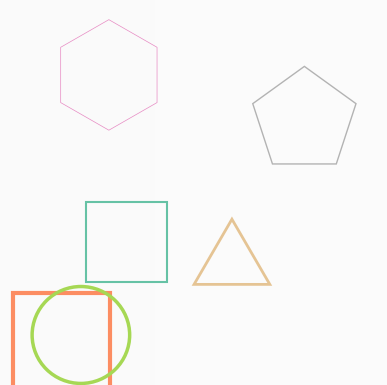[{"shape": "square", "thickness": 1.5, "radius": 0.52, "center": [0.326, 0.371]}, {"shape": "square", "thickness": 3, "radius": 0.63, "center": [0.159, 0.113]}, {"shape": "hexagon", "thickness": 0.5, "radius": 0.72, "center": [0.281, 0.805]}, {"shape": "circle", "thickness": 2.5, "radius": 0.63, "center": [0.209, 0.13]}, {"shape": "triangle", "thickness": 2, "radius": 0.56, "center": [0.599, 0.318]}, {"shape": "pentagon", "thickness": 1, "radius": 0.7, "center": [0.785, 0.687]}]